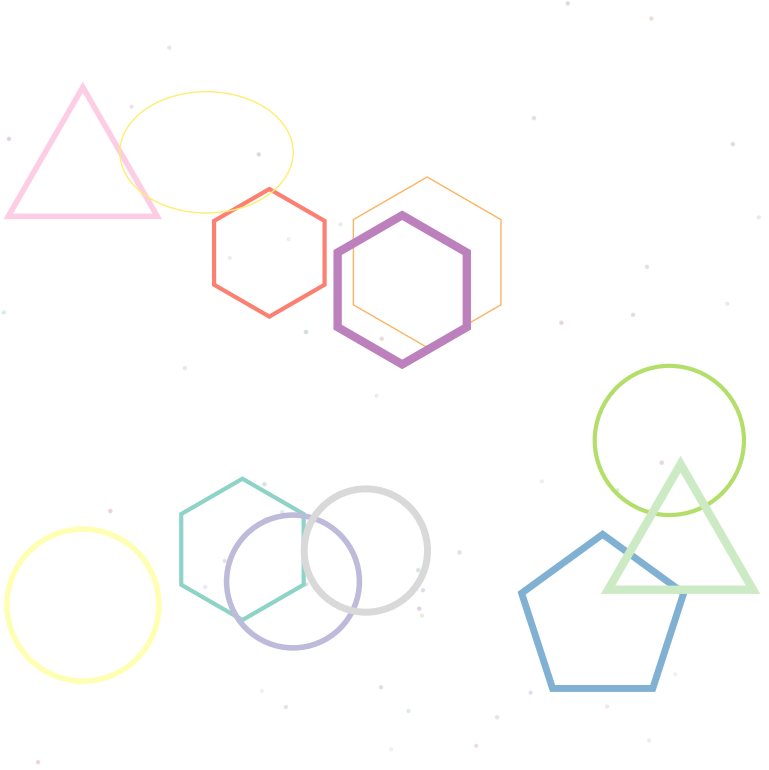[{"shape": "hexagon", "thickness": 1.5, "radius": 0.46, "center": [0.315, 0.287]}, {"shape": "circle", "thickness": 2, "radius": 0.49, "center": [0.108, 0.214]}, {"shape": "circle", "thickness": 2, "radius": 0.43, "center": [0.381, 0.245]}, {"shape": "hexagon", "thickness": 1.5, "radius": 0.41, "center": [0.35, 0.672]}, {"shape": "pentagon", "thickness": 2.5, "radius": 0.55, "center": [0.783, 0.195]}, {"shape": "hexagon", "thickness": 0.5, "radius": 0.55, "center": [0.555, 0.659]}, {"shape": "circle", "thickness": 1.5, "radius": 0.48, "center": [0.869, 0.428]}, {"shape": "triangle", "thickness": 2, "radius": 0.56, "center": [0.108, 0.775]}, {"shape": "circle", "thickness": 2.5, "radius": 0.4, "center": [0.475, 0.285]}, {"shape": "hexagon", "thickness": 3, "radius": 0.48, "center": [0.522, 0.624]}, {"shape": "triangle", "thickness": 3, "radius": 0.54, "center": [0.884, 0.288]}, {"shape": "oval", "thickness": 0.5, "radius": 0.56, "center": [0.268, 0.802]}]